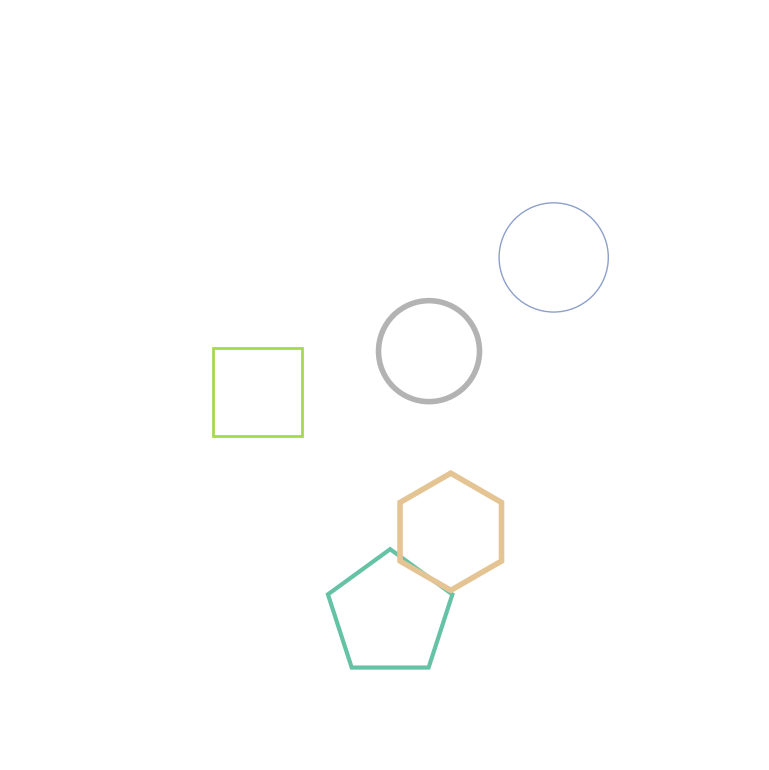[{"shape": "pentagon", "thickness": 1.5, "radius": 0.42, "center": [0.507, 0.202]}, {"shape": "circle", "thickness": 0.5, "radius": 0.35, "center": [0.719, 0.666]}, {"shape": "square", "thickness": 1, "radius": 0.29, "center": [0.335, 0.491]}, {"shape": "hexagon", "thickness": 2, "radius": 0.38, "center": [0.585, 0.309]}, {"shape": "circle", "thickness": 2, "radius": 0.33, "center": [0.557, 0.544]}]